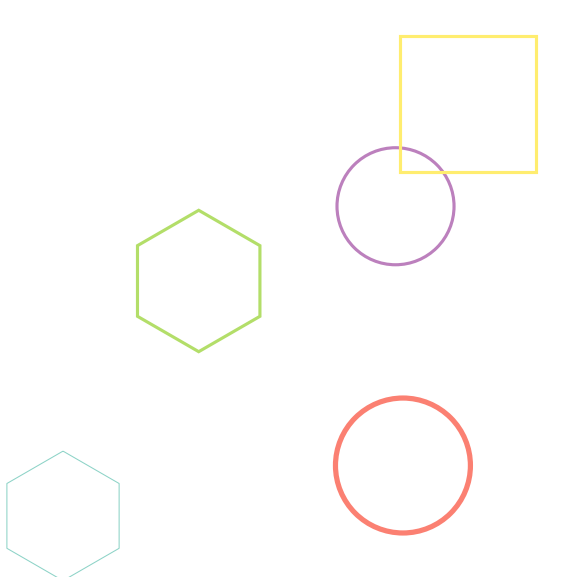[{"shape": "hexagon", "thickness": 0.5, "radius": 0.56, "center": [0.109, 0.106]}, {"shape": "circle", "thickness": 2.5, "radius": 0.58, "center": [0.698, 0.193]}, {"shape": "hexagon", "thickness": 1.5, "radius": 0.61, "center": [0.344, 0.513]}, {"shape": "circle", "thickness": 1.5, "radius": 0.51, "center": [0.685, 0.642]}, {"shape": "square", "thickness": 1.5, "radius": 0.59, "center": [0.811, 0.819]}]